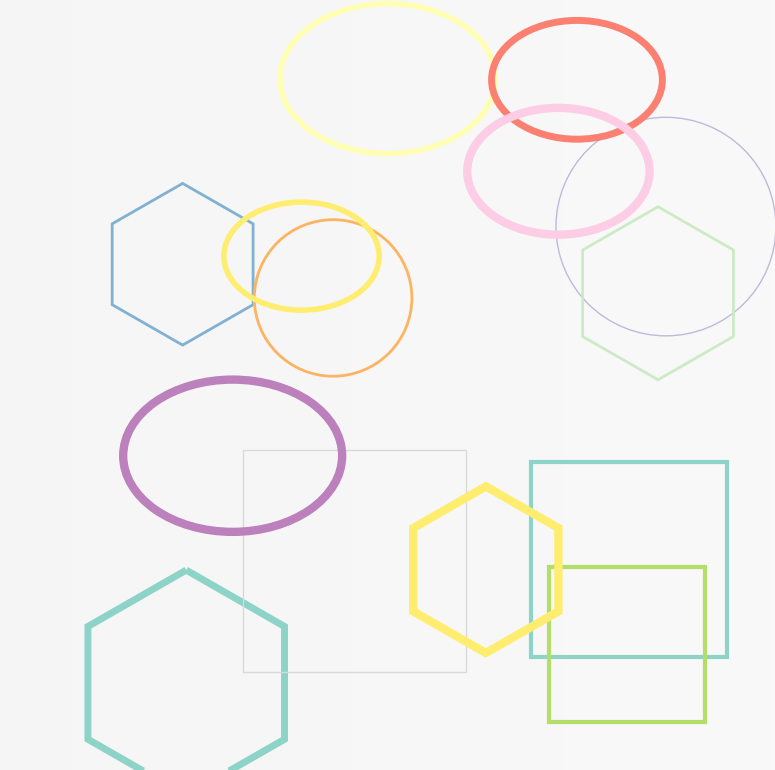[{"shape": "hexagon", "thickness": 2.5, "radius": 0.73, "center": [0.24, 0.113]}, {"shape": "square", "thickness": 1.5, "radius": 0.63, "center": [0.811, 0.273]}, {"shape": "oval", "thickness": 2, "radius": 0.7, "center": [0.5, 0.898]}, {"shape": "circle", "thickness": 0.5, "radius": 0.71, "center": [0.859, 0.706]}, {"shape": "oval", "thickness": 2.5, "radius": 0.55, "center": [0.744, 0.896]}, {"shape": "hexagon", "thickness": 1, "radius": 0.52, "center": [0.236, 0.657]}, {"shape": "circle", "thickness": 1, "radius": 0.51, "center": [0.43, 0.613]}, {"shape": "square", "thickness": 1.5, "radius": 0.5, "center": [0.809, 0.163]}, {"shape": "oval", "thickness": 3, "radius": 0.59, "center": [0.721, 0.778]}, {"shape": "square", "thickness": 0.5, "radius": 0.72, "center": [0.458, 0.272]}, {"shape": "oval", "thickness": 3, "radius": 0.71, "center": [0.3, 0.408]}, {"shape": "hexagon", "thickness": 1, "radius": 0.56, "center": [0.849, 0.619]}, {"shape": "hexagon", "thickness": 3, "radius": 0.54, "center": [0.627, 0.26]}, {"shape": "oval", "thickness": 2, "radius": 0.5, "center": [0.389, 0.667]}]